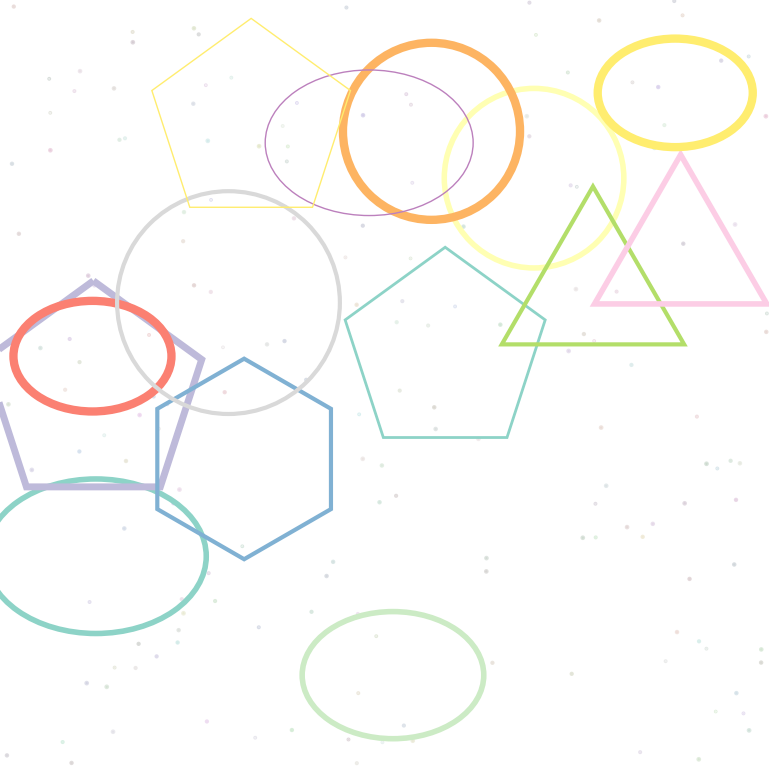[{"shape": "pentagon", "thickness": 1, "radius": 0.68, "center": [0.578, 0.542]}, {"shape": "oval", "thickness": 2, "radius": 0.72, "center": [0.125, 0.278]}, {"shape": "circle", "thickness": 2, "radius": 0.58, "center": [0.694, 0.769]}, {"shape": "pentagon", "thickness": 2.5, "radius": 0.74, "center": [0.121, 0.487]}, {"shape": "oval", "thickness": 3, "radius": 0.51, "center": [0.12, 0.537]}, {"shape": "hexagon", "thickness": 1.5, "radius": 0.65, "center": [0.317, 0.404]}, {"shape": "circle", "thickness": 3, "radius": 0.57, "center": [0.56, 0.829]}, {"shape": "triangle", "thickness": 1.5, "radius": 0.68, "center": [0.77, 0.621]}, {"shape": "triangle", "thickness": 2, "radius": 0.65, "center": [0.884, 0.67]}, {"shape": "circle", "thickness": 1.5, "radius": 0.72, "center": [0.297, 0.607]}, {"shape": "oval", "thickness": 0.5, "radius": 0.68, "center": [0.479, 0.815]}, {"shape": "oval", "thickness": 2, "radius": 0.59, "center": [0.51, 0.123]}, {"shape": "oval", "thickness": 3, "radius": 0.5, "center": [0.877, 0.879]}, {"shape": "pentagon", "thickness": 0.5, "radius": 0.68, "center": [0.326, 0.841]}]